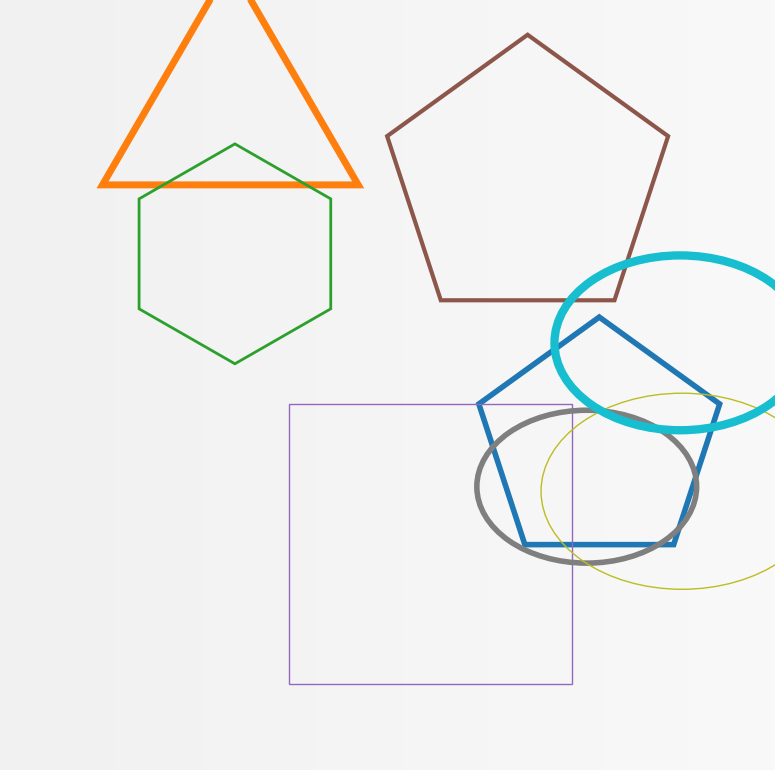[{"shape": "pentagon", "thickness": 2, "radius": 0.82, "center": [0.773, 0.425]}, {"shape": "triangle", "thickness": 2.5, "radius": 0.95, "center": [0.297, 0.855]}, {"shape": "hexagon", "thickness": 1, "radius": 0.71, "center": [0.303, 0.67]}, {"shape": "square", "thickness": 0.5, "radius": 0.91, "center": [0.555, 0.294]}, {"shape": "pentagon", "thickness": 1.5, "radius": 0.95, "center": [0.681, 0.764]}, {"shape": "oval", "thickness": 2, "radius": 0.71, "center": [0.757, 0.368]}, {"shape": "oval", "thickness": 0.5, "radius": 0.91, "center": [0.88, 0.362]}, {"shape": "oval", "thickness": 3, "radius": 0.81, "center": [0.878, 0.555]}]